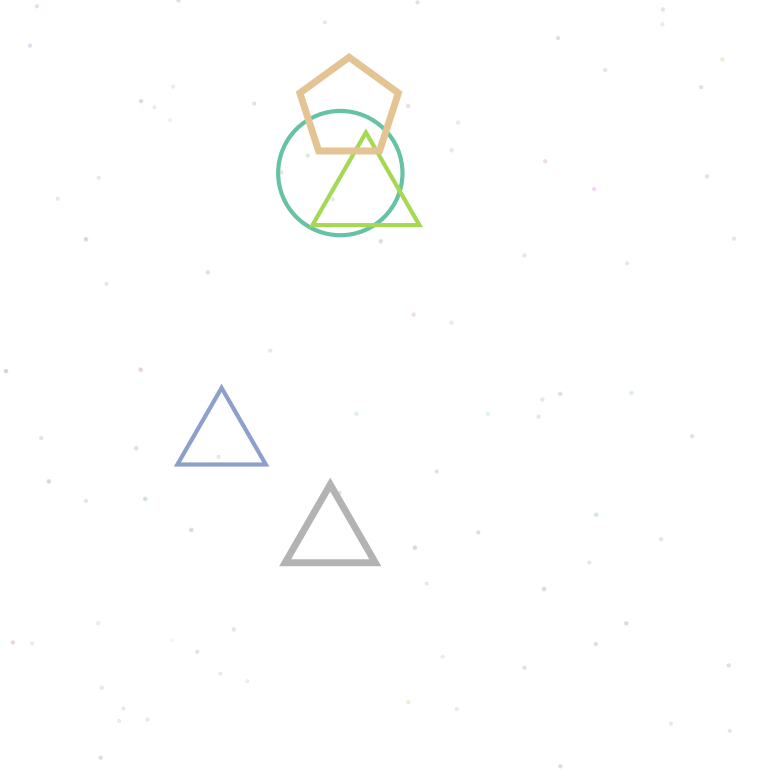[{"shape": "circle", "thickness": 1.5, "radius": 0.4, "center": [0.442, 0.775]}, {"shape": "triangle", "thickness": 1.5, "radius": 0.33, "center": [0.288, 0.43]}, {"shape": "triangle", "thickness": 1.5, "radius": 0.4, "center": [0.475, 0.748]}, {"shape": "pentagon", "thickness": 2.5, "radius": 0.34, "center": [0.453, 0.858]}, {"shape": "triangle", "thickness": 2.5, "radius": 0.34, "center": [0.429, 0.303]}]